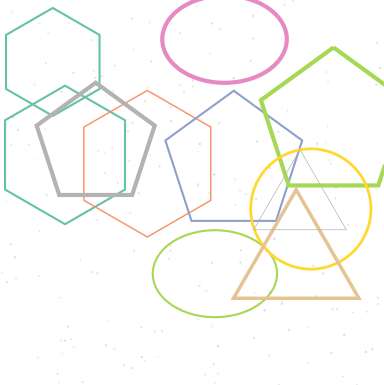[{"shape": "hexagon", "thickness": 1.5, "radius": 0.9, "center": [0.169, 0.598]}, {"shape": "hexagon", "thickness": 1.5, "radius": 0.7, "center": [0.137, 0.839]}, {"shape": "hexagon", "thickness": 1, "radius": 0.95, "center": [0.383, 0.575]}, {"shape": "pentagon", "thickness": 1.5, "radius": 0.93, "center": [0.607, 0.577]}, {"shape": "oval", "thickness": 3, "radius": 0.81, "center": [0.583, 0.898]}, {"shape": "pentagon", "thickness": 3, "radius": 0.99, "center": [0.866, 0.679]}, {"shape": "oval", "thickness": 1.5, "radius": 0.81, "center": [0.558, 0.289]}, {"shape": "circle", "thickness": 2, "radius": 0.78, "center": [0.807, 0.457]}, {"shape": "triangle", "thickness": 2.5, "radius": 0.94, "center": [0.769, 0.319]}, {"shape": "triangle", "thickness": 0.5, "radius": 0.69, "center": [0.779, 0.473]}, {"shape": "pentagon", "thickness": 3, "radius": 0.81, "center": [0.249, 0.624]}]